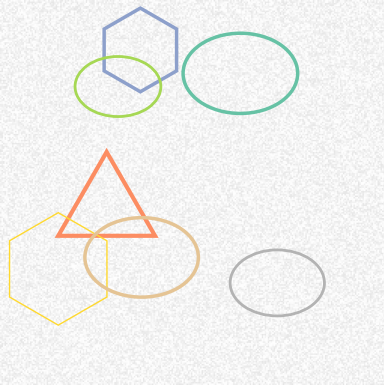[{"shape": "oval", "thickness": 2.5, "radius": 0.74, "center": [0.624, 0.81]}, {"shape": "triangle", "thickness": 3, "radius": 0.73, "center": [0.277, 0.46]}, {"shape": "hexagon", "thickness": 2.5, "radius": 0.54, "center": [0.365, 0.87]}, {"shape": "oval", "thickness": 2, "radius": 0.56, "center": [0.306, 0.775]}, {"shape": "hexagon", "thickness": 1, "radius": 0.73, "center": [0.151, 0.302]}, {"shape": "oval", "thickness": 2.5, "radius": 0.74, "center": [0.368, 0.331]}, {"shape": "oval", "thickness": 2, "radius": 0.61, "center": [0.72, 0.265]}]